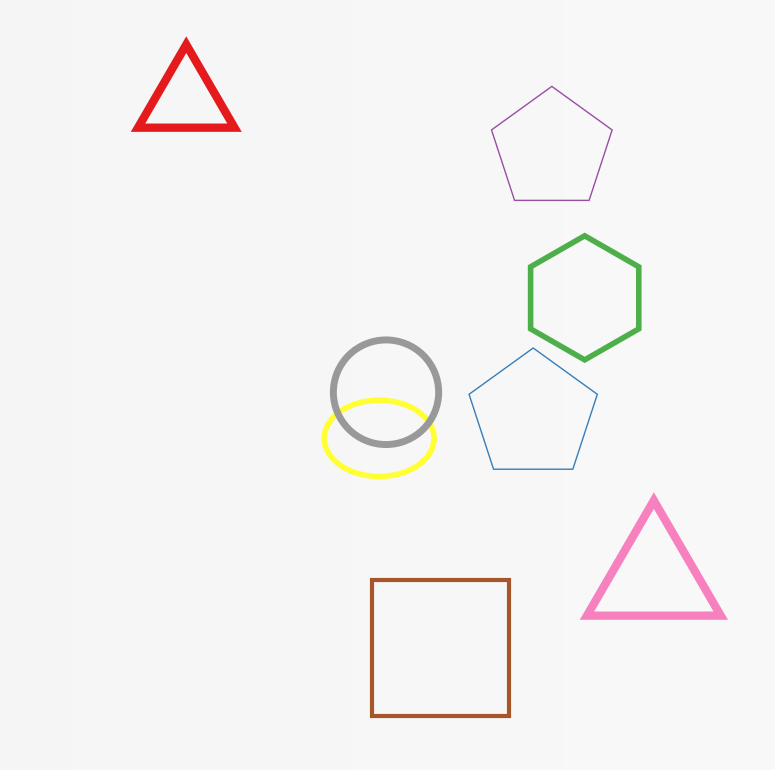[{"shape": "triangle", "thickness": 3, "radius": 0.36, "center": [0.24, 0.87]}, {"shape": "pentagon", "thickness": 0.5, "radius": 0.44, "center": [0.688, 0.461]}, {"shape": "hexagon", "thickness": 2, "radius": 0.4, "center": [0.754, 0.613]}, {"shape": "pentagon", "thickness": 0.5, "radius": 0.41, "center": [0.712, 0.806]}, {"shape": "oval", "thickness": 2, "radius": 0.35, "center": [0.489, 0.431]}, {"shape": "square", "thickness": 1.5, "radius": 0.44, "center": [0.568, 0.159]}, {"shape": "triangle", "thickness": 3, "radius": 0.5, "center": [0.844, 0.25]}, {"shape": "circle", "thickness": 2.5, "radius": 0.34, "center": [0.498, 0.491]}]